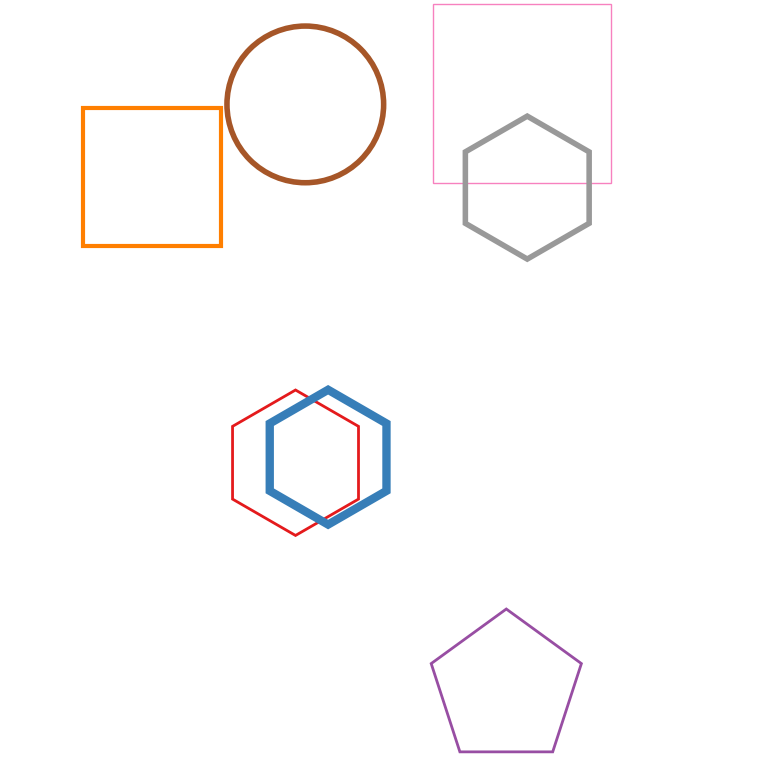[{"shape": "hexagon", "thickness": 1, "radius": 0.47, "center": [0.384, 0.399]}, {"shape": "hexagon", "thickness": 3, "radius": 0.44, "center": [0.426, 0.406]}, {"shape": "pentagon", "thickness": 1, "radius": 0.51, "center": [0.658, 0.107]}, {"shape": "square", "thickness": 1.5, "radius": 0.45, "center": [0.197, 0.77]}, {"shape": "circle", "thickness": 2, "radius": 0.51, "center": [0.396, 0.864]}, {"shape": "square", "thickness": 0.5, "radius": 0.58, "center": [0.678, 0.879]}, {"shape": "hexagon", "thickness": 2, "radius": 0.46, "center": [0.685, 0.756]}]